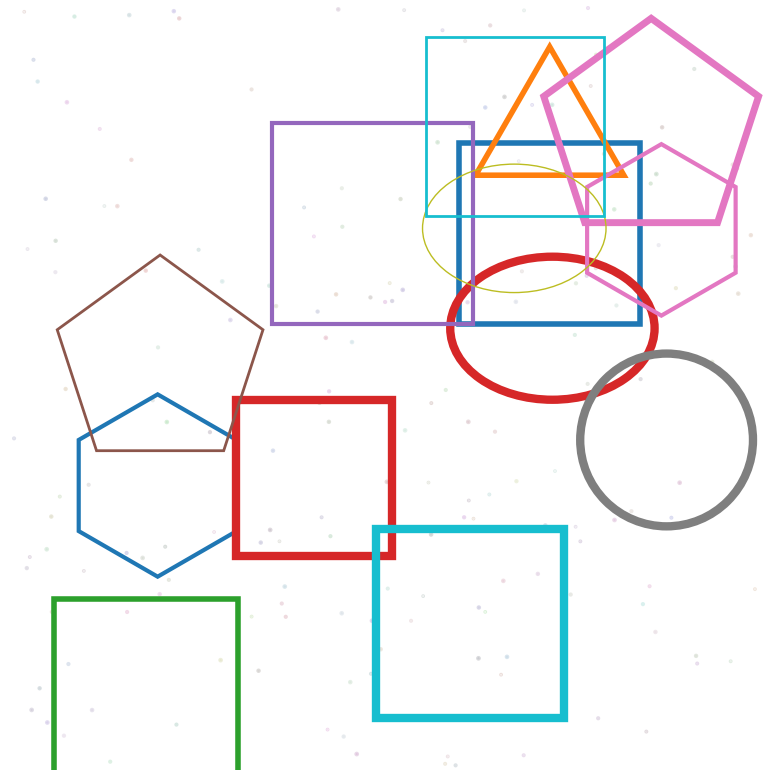[{"shape": "square", "thickness": 2, "radius": 0.59, "center": [0.714, 0.697]}, {"shape": "hexagon", "thickness": 1.5, "radius": 0.59, "center": [0.205, 0.369]}, {"shape": "triangle", "thickness": 2, "radius": 0.56, "center": [0.714, 0.828]}, {"shape": "square", "thickness": 2, "radius": 0.6, "center": [0.19, 0.104]}, {"shape": "square", "thickness": 3, "radius": 0.51, "center": [0.408, 0.38]}, {"shape": "oval", "thickness": 3, "radius": 0.66, "center": [0.717, 0.574]}, {"shape": "square", "thickness": 1.5, "radius": 0.65, "center": [0.483, 0.709]}, {"shape": "pentagon", "thickness": 1, "radius": 0.7, "center": [0.208, 0.528]}, {"shape": "pentagon", "thickness": 2.5, "radius": 0.73, "center": [0.846, 0.829]}, {"shape": "hexagon", "thickness": 1.5, "radius": 0.56, "center": [0.859, 0.701]}, {"shape": "circle", "thickness": 3, "radius": 0.56, "center": [0.866, 0.429]}, {"shape": "oval", "thickness": 0.5, "radius": 0.6, "center": [0.668, 0.703]}, {"shape": "square", "thickness": 3, "radius": 0.61, "center": [0.611, 0.19]}, {"shape": "square", "thickness": 1, "radius": 0.58, "center": [0.669, 0.835]}]